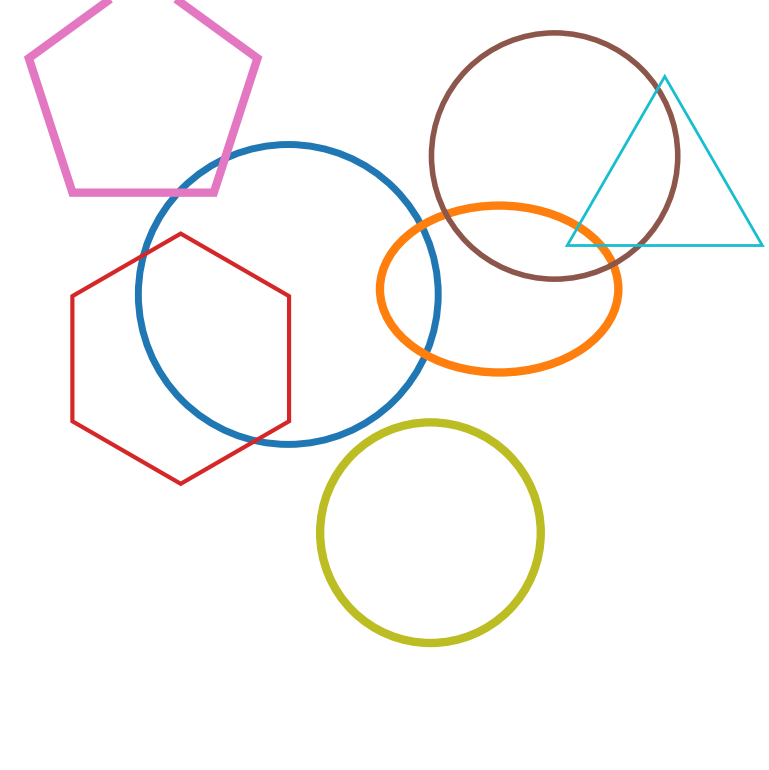[{"shape": "circle", "thickness": 2.5, "radius": 0.97, "center": [0.374, 0.618]}, {"shape": "oval", "thickness": 3, "radius": 0.77, "center": [0.648, 0.625]}, {"shape": "hexagon", "thickness": 1.5, "radius": 0.81, "center": [0.235, 0.534]}, {"shape": "circle", "thickness": 2, "radius": 0.8, "center": [0.72, 0.797]}, {"shape": "pentagon", "thickness": 3, "radius": 0.78, "center": [0.186, 0.876]}, {"shape": "circle", "thickness": 3, "radius": 0.72, "center": [0.559, 0.308]}, {"shape": "triangle", "thickness": 1, "radius": 0.73, "center": [0.863, 0.754]}]